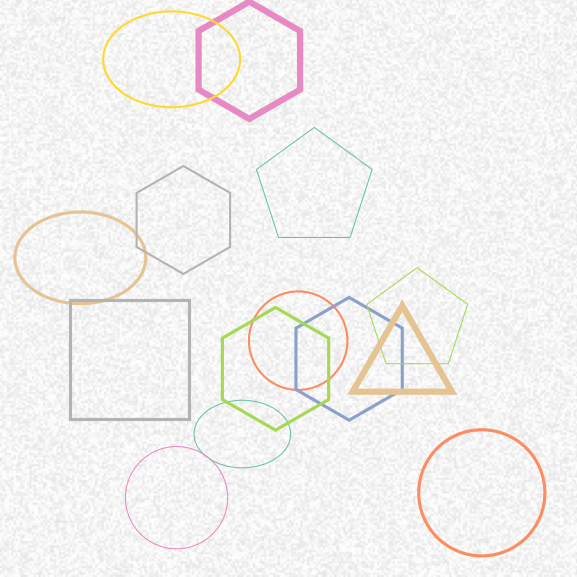[{"shape": "oval", "thickness": 0.5, "radius": 0.42, "center": [0.42, 0.248]}, {"shape": "pentagon", "thickness": 0.5, "radius": 0.53, "center": [0.544, 0.673]}, {"shape": "circle", "thickness": 1, "radius": 0.43, "center": [0.516, 0.409]}, {"shape": "circle", "thickness": 1.5, "radius": 0.55, "center": [0.834, 0.146]}, {"shape": "hexagon", "thickness": 1.5, "radius": 0.53, "center": [0.605, 0.378]}, {"shape": "hexagon", "thickness": 3, "radius": 0.51, "center": [0.432, 0.895]}, {"shape": "circle", "thickness": 0.5, "radius": 0.44, "center": [0.306, 0.137]}, {"shape": "pentagon", "thickness": 0.5, "radius": 0.46, "center": [0.722, 0.444]}, {"shape": "hexagon", "thickness": 1.5, "radius": 0.53, "center": [0.477, 0.36]}, {"shape": "oval", "thickness": 1, "radius": 0.59, "center": [0.297, 0.896]}, {"shape": "triangle", "thickness": 3, "radius": 0.5, "center": [0.697, 0.371]}, {"shape": "oval", "thickness": 1.5, "radius": 0.57, "center": [0.139, 0.553]}, {"shape": "square", "thickness": 1.5, "radius": 0.51, "center": [0.224, 0.377]}, {"shape": "hexagon", "thickness": 1, "radius": 0.47, "center": [0.318, 0.618]}]